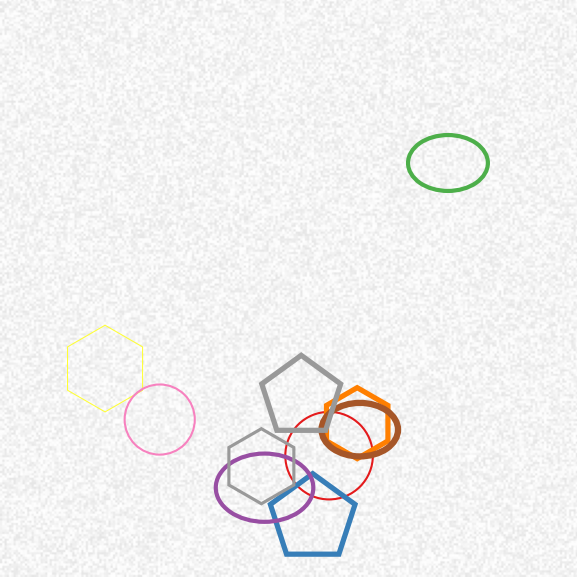[{"shape": "circle", "thickness": 1, "radius": 0.38, "center": [0.57, 0.21]}, {"shape": "pentagon", "thickness": 2.5, "radius": 0.39, "center": [0.541, 0.102]}, {"shape": "oval", "thickness": 2, "radius": 0.35, "center": [0.776, 0.717]}, {"shape": "oval", "thickness": 2, "radius": 0.42, "center": [0.458, 0.155]}, {"shape": "hexagon", "thickness": 2.5, "radius": 0.31, "center": [0.619, 0.266]}, {"shape": "hexagon", "thickness": 0.5, "radius": 0.38, "center": [0.182, 0.361]}, {"shape": "oval", "thickness": 3, "radius": 0.33, "center": [0.623, 0.255]}, {"shape": "circle", "thickness": 1, "radius": 0.3, "center": [0.277, 0.273]}, {"shape": "pentagon", "thickness": 2.5, "radius": 0.36, "center": [0.522, 0.312]}, {"shape": "hexagon", "thickness": 1.5, "radius": 0.32, "center": [0.453, 0.192]}]